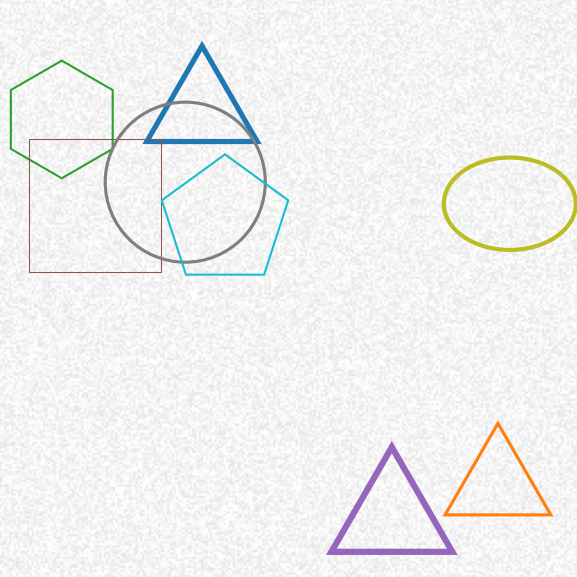[{"shape": "triangle", "thickness": 2.5, "radius": 0.55, "center": [0.35, 0.809]}, {"shape": "triangle", "thickness": 1.5, "radius": 0.53, "center": [0.862, 0.16]}, {"shape": "hexagon", "thickness": 1, "radius": 0.51, "center": [0.107, 0.792]}, {"shape": "triangle", "thickness": 3, "radius": 0.6, "center": [0.679, 0.104]}, {"shape": "square", "thickness": 0.5, "radius": 0.57, "center": [0.165, 0.643]}, {"shape": "circle", "thickness": 1.5, "radius": 0.69, "center": [0.321, 0.684]}, {"shape": "oval", "thickness": 2, "radius": 0.57, "center": [0.883, 0.646]}, {"shape": "pentagon", "thickness": 1, "radius": 0.58, "center": [0.39, 0.617]}]